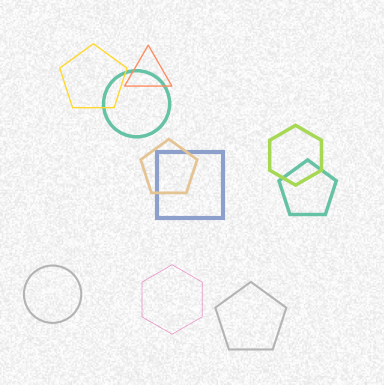[{"shape": "pentagon", "thickness": 2.5, "radius": 0.39, "center": [0.799, 0.506]}, {"shape": "circle", "thickness": 2.5, "radius": 0.43, "center": [0.355, 0.731]}, {"shape": "triangle", "thickness": 1, "radius": 0.35, "center": [0.385, 0.812]}, {"shape": "square", "thickness": 3, "radius": 0.43, "center": [0.492, 0.519]}, {"shape": "hexagon", "thickness": 0.5, "radius": 0.45, "center": [0.447, 0.222]}, {"shape": "hexagon", "thickness": 2.5, "radius": 0.39, "center": [0.768, 0.597]}, {"shape": "pentagon", "thickness": 1, "radius": 0.46, "center": [0.242, 0.795]}, {"shape": "pentagon", "thickness": 2, "radius": 0.39, "center": [0.439, 0.561]}, {"shape": "circle", "thickness": 1.5, "radius": 0.37, "center": [0.137, 0.236]}, {"shape": "pentagon", "thickness": 1.5, "radius": 0.49, "center": [0.651, 0.171]}]